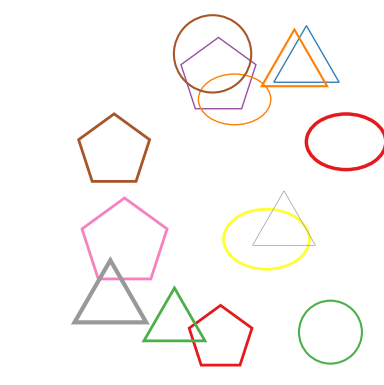[{"shape": "pentagon", "thickness": 2, "radius": 0.43, "center": [0.573, 0.121]}, {"shape": "oval", "thickness": 2.5, "radius": 0.52, "center": [0.899, 0.632]}, {"shape": "triangle", "thickness": 1, "radius": 0.49, "center": [0.796, 0.835]}, {"shape": "circle", "thickness": 1.5, "radius": 0.41, "center": [0.858, 0.137]}, {"shape": "triangle", "thickness": 2, "radius": 0.46, "center": [0.453, 0.16]}, {"shape": "pentagon", "thickness": 1, "radius": 0.51, "center": [0.567, 0.8]}, {"shape": "oval", "thickness": 1, "radius": 0.47, "center": [0.609, 0.742]}, {"shape": "triangle", "thickness": 1.5, "radius": 0.49, "center": [0.765, 0.825]}, {"shape": "oval", "thickness": 2, "radius": 0.56, "center": [0.692, 0.379]}, {"shape": "pentagon", "thickness": 2, "radius": 0.48, "center": [0.296, 0.607]}, {"shape": "circle", "thickness": 1.5, "radius": 0.5, "center": [0.552, 0.86]}, {"shape": "pentagon", "thickness": 2, "radius": 0.58, "center": [0.324, 0.37]}, {"shape": "triangle", "thickness": 0.5, "radius": 0.47, "center": [0.738, 0.41]}, {"shape": "triangle", "thickness": 3, "radius": 0.54, "center": [0.287, 0.216]}]